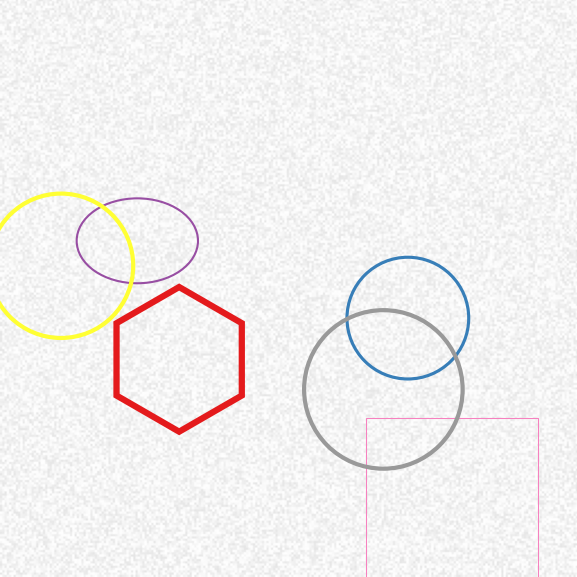[{"shape": "hexagon", "thickness": 3, "radius": 0.63, "center": [0.31, 0.377]}, {"shape": "circle", "thickness": 1.5, "radius": 0.53, "center": [0.706, 0.448]}, {"shape": "oval", "thickness": 1, "radius": 0.53, "center": [0.238, 0.582]}, {"shape": "circle", "thickness": 2, "radius": 0.63, "center": [0.106, 0.539]}, {"shape": "square", "thickness": 0.5, "radius": 0.74, "center": [0.782, 0.126]}, {"shape": "circle", "thickness": 2, "radius": 0.69, "center": [0.664, 0.325]}]